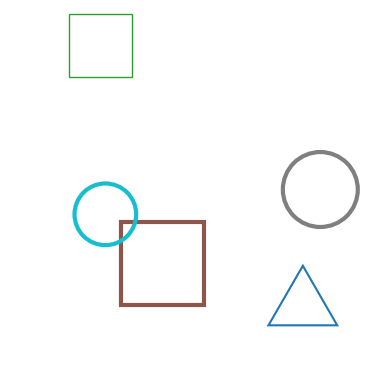[{"shape": "triangle", "thickness": 1.5, "radius": 0.52, "center": [0.787, 0.207]}, {"shape": "square", "thickness": 1, "radius": 0.41, "center": [0.261, 0.881]}, {"shape": "square", "thickness": 3, "radius": 0.54, "center": [0.422, 0.315]}, {"shape": "circle", "thickness": 3, "radius": 0.49, "center": [0.832, 0.508]}, {"shape": "circle", "thickness": 3, "radius": 0.4, "center": [0.274, 0.443]}]